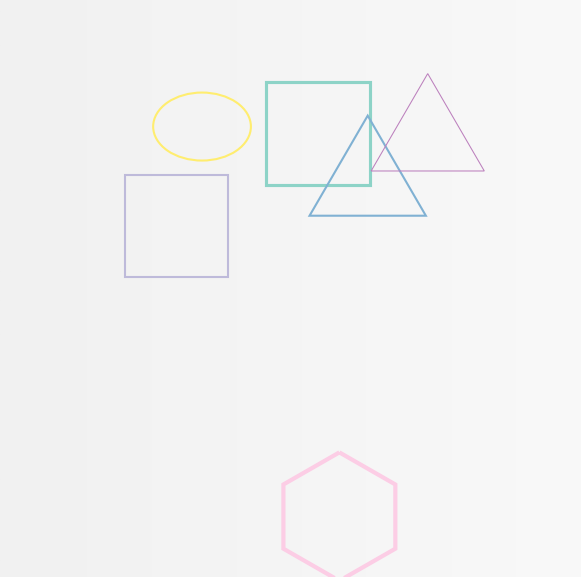[{"shape": "square", "thickness": 1.5, "radius": 0.45, "center": [0.546, 0.768]}, {"shape": "square", "thickness": 1, "radius": 0.44, "center": [0.303, 0.608]}, {"shape": "triangle", "thickness": 1, "radius": 0.58, "center": [0.633, 0.683]}, {"shape": "hexagon", "thickness": 2, "radius": 0.56, "center": [0.584, 0.105]}, {"shape": "triangle", "thickness": 0.5, "radius": 0.56, "center": [0.736, 0.759]}, {"shape": "oval", "thickness": 1, "radius": 0.42, "center": [0.348, 0.78]}]